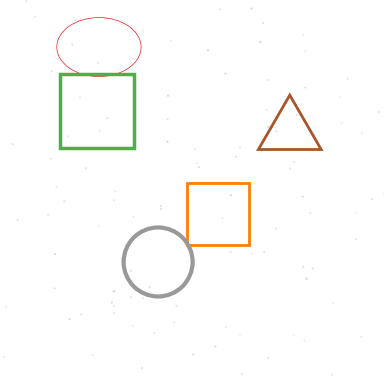[{"shape": "oval", "thickness": 0.5, "radius": 0.55, "center": [0.257, 0.878]}, {"shape": "square", "thickness": 2.5, "radius": 0.48, "center": [0.252, 0.711]}, {"shape": "square", "thickness": 2, "radius": 0.4, "center": [0.567, 0.444]}, {"shape": "triangle", "thickness": 2, "radius": 0.47, "center": [0.753, 0.659]}, {"shape": "circle", "thickness": 3, "radius": 0.45, "center": [0.411, 0.32]}]